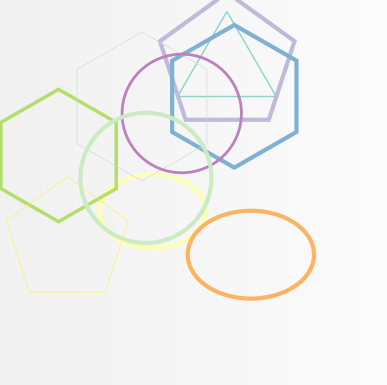[{"shape": "triangle", "thickness": 1, "radius": 0.74, "center": [0.585, 0.823]}, {"shape": "oval", "thickness": 3, "radius": 0.69, "center": [0.394, 0.451]}, {"shape": "pentagon", "thickness": 3, "radius": 0.91, "center": [0.586, 0.837]}, {"shape": "hexagon", "thickness": 3, "radius": 0.93, "center": [0.605, 0.75]}, {"shape": "oval", "thickness": 3, "radius": 0.81, "center": [0.647, 0.339]}, {"shape": "hexagon", "thickness": 2.5, "radius": 0.86, "center": [0.151, 0.596]}, {"shape": "hexagon", "thickness": 0.5, "radius": 0.97, "center": [0.366, 0.723]}, {"shape": "circle", "thickness": 2, "radius": 0.77, "center": [0.469, 0.705]}, {"shape": "circle", "thickness": 3, "radius": 0.85, "center": [0.377, 0.538]}, {"shape": "pentagon", "thickness": 0.5, "radius": 0.83, "center": [0.174, 0.375]}]